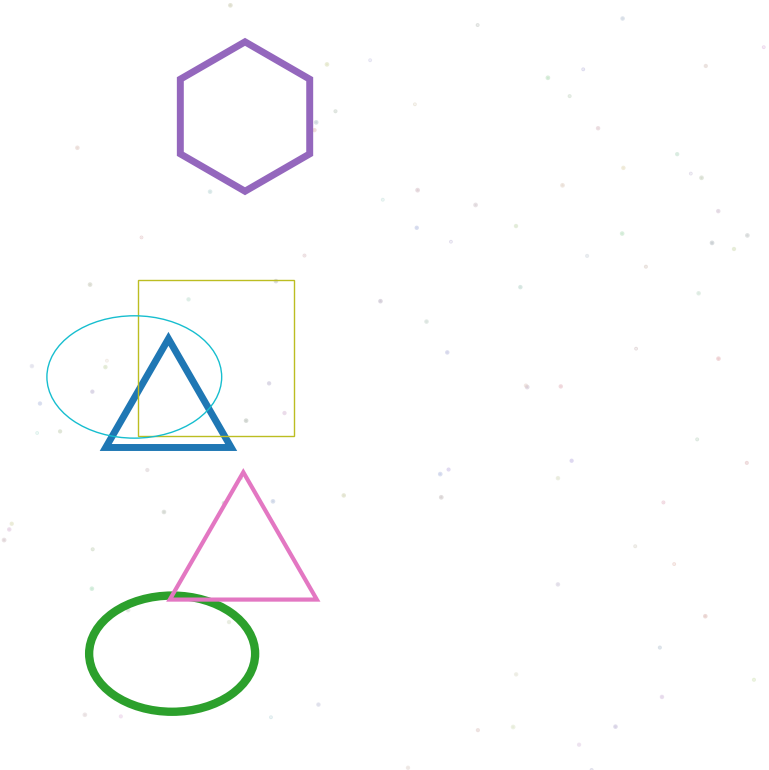[{"shape": "triangle", "thickness": 2.5, "radius": 0.47, "center": [0.219, 0.466]}, {"shape": "oval", "thickness": 3, "radius": 0.54, "center": [0.224, 0.151]}, {"shape": "hexagon", "thickness": 2.5, "radius": 0.49, "center": [0.318, 0.849]}, {"shape": "triangle", "thickness": 1.5, "radius": 0.55, "center": [0.316, 0.276]}, {"shape": "square", "thickness": 0.5, "radius": 0.51, "center": [0.28, 0.535]}, {"shape": "oval", "thickness": 0.5, "radius": 0.57, "center": [0.174, 0.51]}]